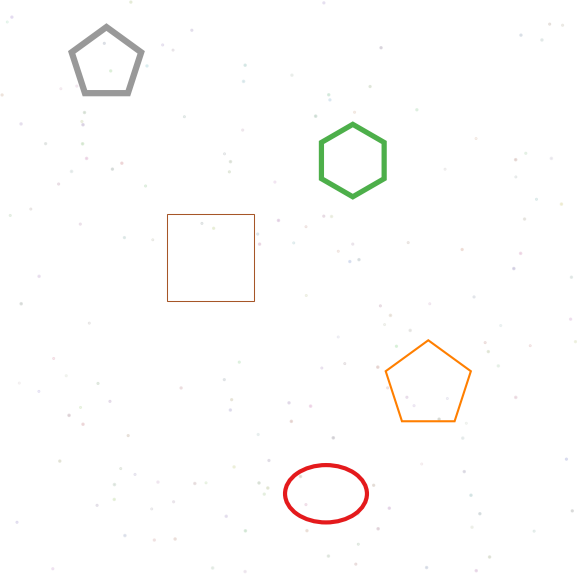[{"shape": "oval", "thickness": 2, "radius": 0.35, "center": [0.564, 0.144]}, {"shape": "hexagon", "thickness": 2.5, "radius": 0.31, "center": [0.611, 0.721]}, {"shape": "pentagon", "thickness": 1, "radius": 0.39, "center": [0.742, 0.332]}, {"shape": "square", "thickness": 0.5, "radius": 0.38, "center": [0.365, 0.554]}, {"shape": "pentagon", "thickness": 3, "radius": 0.32, "center": [0.184, 0.889]}]